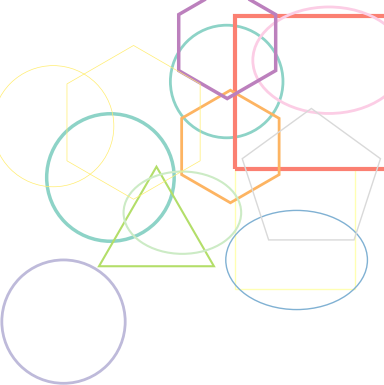[{"shape": "circle", "thickness": 2, "radius": 0.73, "center": [0.589, 0.788]}, {"shape": "circle", "thickness": 2.5, "radius": 0.83, "center": [0.287, 0.539]}, {"shape": "square", "thickness": 1, "radius": 0.79, "center": [0.766, 0.406]}, {"shape": "circle", "thickness": 2, "radius": 0.8, "center": [0.165, 0.165]}, {"shape": "square", "thickness": 3, "radius": 0.99, "center": [0.809, 0.761]}, {"shape": "oval", "thickness": 1, "radius": 0.92, "center": [0.77, 0.325]}, {"shape": "hexagon", "thickness": 2, "radius": 0.73, "center": [0.598, 0.62]}, {"shape": "triangle", "thickness": 1.5, "radius": 0.86, "center": [0.406, 0.395]}, {"shape": "oval", "thickness": 2, "radius": 0.99, "center": [0.854, 0.844]}, {"shape": "pentagon", "thickness": 1, "radius": 0.94, "center": [0.809, 0.53]}, {"shape": "hexagon", "thickness": 2.5, "radius": 0.73, "center": [0.59, 0.889]}, {"shape": "oval", "thickness": 1.5, "radius": 0.76, "center": [0.474, 0.448]}, {"shape": "hexagon", "thickness": 0.5, "radius": 1.0, "center": [0.347, 0.682]}, {"shape": "circle", "thickness": 0.5, "radius": 0.79, "center": [0.138, 0.672]}]